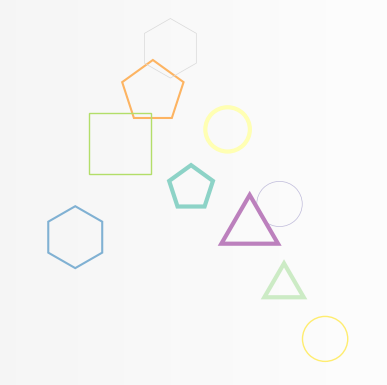[{"shape": "pentagon", "thickness": 3, "radius": 0.3, "center": [0.493, 0.512]}, {"shape": "circle", "thickness": 3, "radius": 0.29, "center": [0.587, 0.664]}, {"shape": "circle", "thickness": 0.5, "radius": 0.29, "center": [0.721, 0.47]}, {"shape": "hexagon", "thickness": 1.5, "radius": 0.4, "center": [0.194, 0.384]}, {"shape": "pentagon", "thickness": 1.5, "radius": 0.42, "center": [0.394, 0.761]}, {"shape": "square", "thickness": 1, "radius": 0.4, "center": [0.311, 0.627]}, {"shape": "hexagon", "thickness": 0.5, "radius": 0.39, "center": [0.44, 0.875]}, {"shape": "triangle", "thickness": 3, "radius": 0.42, "center": [0.644, 0.409]}, {"shape": "triangle", "thickness": 3, "radius": 0.29, "center": [0.733, 0.257]}, {"shape": "circle", "thickness": 1, "radius": 0.29, "center": [0.839, 0.12]}]